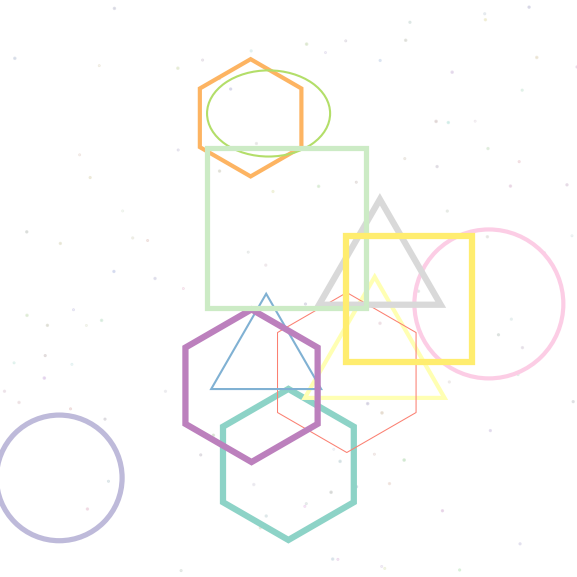[{"shape": "hexagon", "thickness": 3, "radius": 0.65, "center": [0.499, 0.195]}, {"shape": "triangle", "thickness": 2, "radius": 0.7, "center": [0.649, 0.38]}, {"shape": "circle", "thickness": 2.5, "radius": 0.54, "center": [0.103, 0.172]}, {"shape": "hexagon", "thickness": 0.5, "radius": 0.69, "center": [0.601, 0.354]}, {"shape": "triangle", "thickness": 1, "radius": 0.55, "center": [0.461, 0.38]}, {"shape": "hexagon", "thickness": 2, "radius": 0.51, "center": [0.434, 0.795]}, {"shape": "oval", "thickness": 1, "radius": 0.53, "center": [0.465, 0.803]}, {"shape": "circle", "thickness": 2, "radius": 0.64, "center": [0.847, 0.473]}, {"shape": "triangle", "thickness": 3, "radius": 0.61, "center": [0.658, 0.532]}, {"shape": "hexagon", "thickness": 3, "radius": 0.66, "center": [0.436, 0.331]}, {"shape": "square", "thickness": 2.5, "radius": 0.69, "center": [0.497, 0.605]}, {"shape": "square", "thickness": 3, "radius": 0.55, "center": [0.709, 0.481]}]